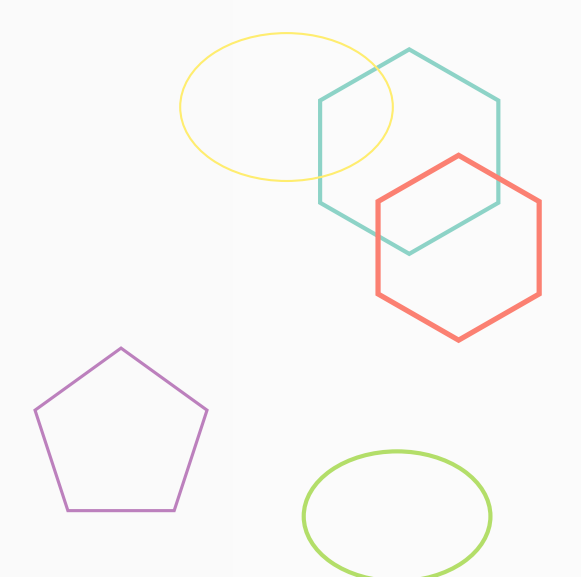[{"shape": "hexagon", "thickness": 2, "radius": 0.89, "center": [0.704, 0.737]}, {"shape": "hexagon", "thickness": 2.5, "radius": 0.8, "center": [0.789, 0.57]}, {"shape": "oval", "thickness": 2, "radius": 0.8, "center": [0.683, 0.105]}, {"shape": "pentagon", "thickness": 1.5, "radius": 0.78, "center": [0.208, 0.241]}, {"shape": "oval", "thickness": 1, "radius": 0.91, "center": [0.493, 0.814]}]